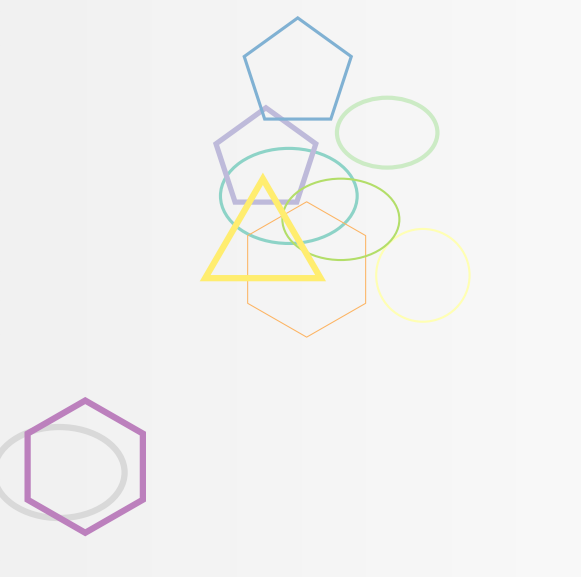[{"shape": "oval", "thickness": 1.5, "radius": 0.59, "center": [0.497, 0.66]}, {"shape": "circle", "thickness": 1, "radius": 0.4, "center": [0.728, 0.522]}, {"shape": "pentagon", "thickness": 2.5, "radius": 0.45, "center": [0.457, 0.722]}, {"shape": "pentagon", "thickness": 1.5, "radius": 0.48, "center": [0.512, 0.871]}, {"shape": "hexagon", "thickness": 0.5, "radius": 0.59, "center": [0.528, 0.533]}, {"shape": "oval", "thickness": 1, "radius": 0.5, "center": [0.586, 0.619]}, {"shape": "oval", "thickness": 3, "radius": 0.56, "center": [0.102, 0.181]}, {"shape": "hexagon", "thickness": 3, "radius": 0.57, "center": [0.147, 0.191]}, {"shape": "oval", "thickness": 2, "radius": 0.43, "center": [0.666, 0.769]}, {"shape": "triangle", "thickness": 3, "radius": 0.57, "center": [0.452, 0.575]}]